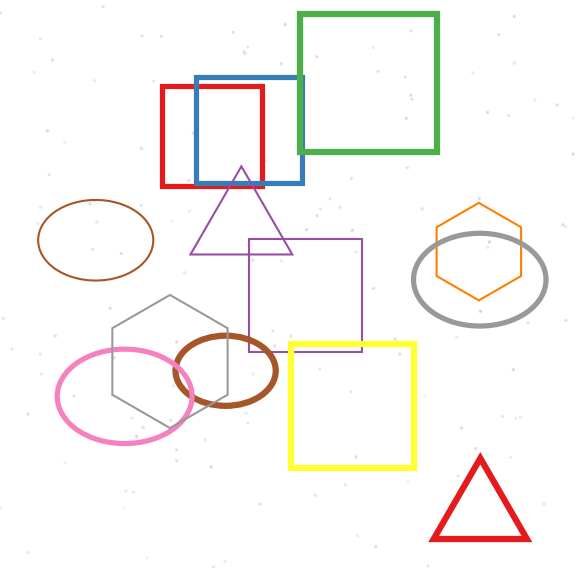[{"shape": "square", "thickness": 2.5, "radius": 0.43, "center": [0.367, 0.764]}, {"shape": "triangle", "thickness": 3, "radius": 0.47, "center": [0.832, 0.112]}, {"shape": "square", "thickness": 2.5, "radius": 0.46, "center": [0.431, 0.774]}, {"shape": "square", "thickness": 3, "radius": 0.59, "center": [0.638, 0.855]}, {"shape": "square", "thickness": 1, "radius": 0.49, "center": [0.528, 0.487]}, {"shape": "triangle", "thickness": 1, "radius": 0.51, "center": [0.418, 0.609]}, {"shape": "hexagon", "thickness": 1, "radius": 0.42, "center": [0.829, 0.563]}, {"shape": "square", "thickness": 3, "radius": 0.53, "center": [0.611, 0.296]}, {"shape": "oval", "thickness": 3, "radius": 0.43, "center": [0.391, 0.357]}, {"shape": "oval", "thickness": 1, "radius": 0.5, "center": [0.166, 0.583]}, {"shape": "oval", "thickness": 2.5, "radius": 0.58, "center": [0.216, 0.313]}, {"shape": "oval", "thickness": 2.5, "radius": 0.57, "center": [0.831, 0.515]}, {"shape": "hexagon", "thickness": 1, "radius": 0.58, "center": [0.294, 0.373]}]